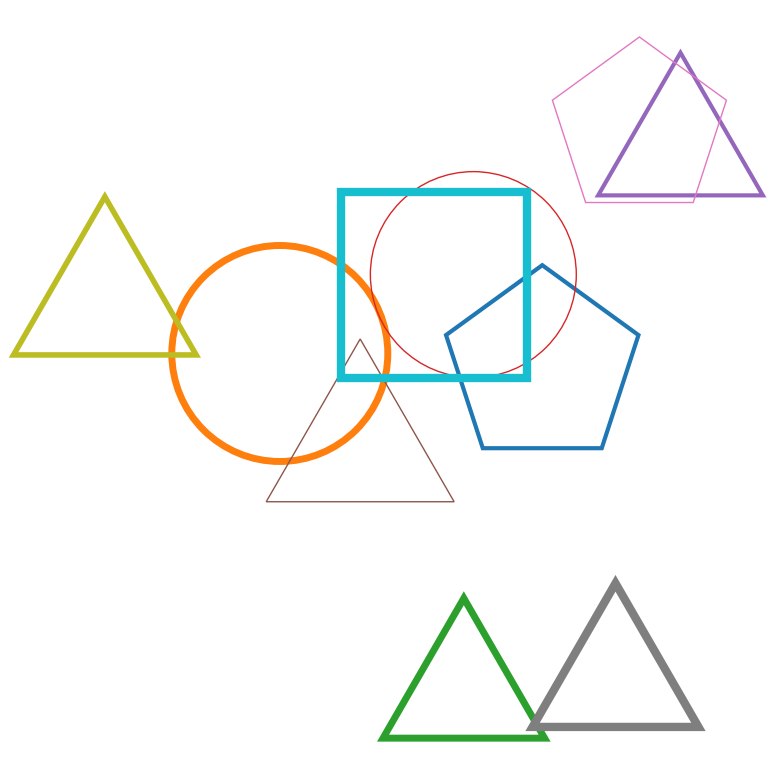[{"shape": "pentagon", "thickness": 1.5, "radius": 0.66, "center": [0.704, 0.524]}, {"shape": "circle", "thickness": 2.5, "radius": 0.7, "center": [0.363, 0.541]}, {"shape": "triangle", "thickness": 2.5, "radius": 0.61, "center": [0.602, 0.102]}, {"shape": "circle", "thickness": 0.5, "radius": 0.67, "center": [0.615, 0.643]}, {"shape": "triangle", "thickness": 1.5, "radius": 0.62, "center": [0.884, 0.808]}, {"shape": "triangle", "thickness": 0.5, "radius": 0.7, "center": [0.468, 0.419]}, {"shape": "pentagon", "thickness": 0.5, "radius": 0.59, "center": [0.83, 0.833]}, {"shape": "triangle", "thickness": 3, "radius": 0.62, "center": [0.799, 0.118]}, {"shape": "triangle", "thickness": 2, "radius": 0.68, "center": [0.136, 0.608]}, {"shape": "square", "thickness": 3, "radius": 0.6, "center": [0.564, 0.63]}]